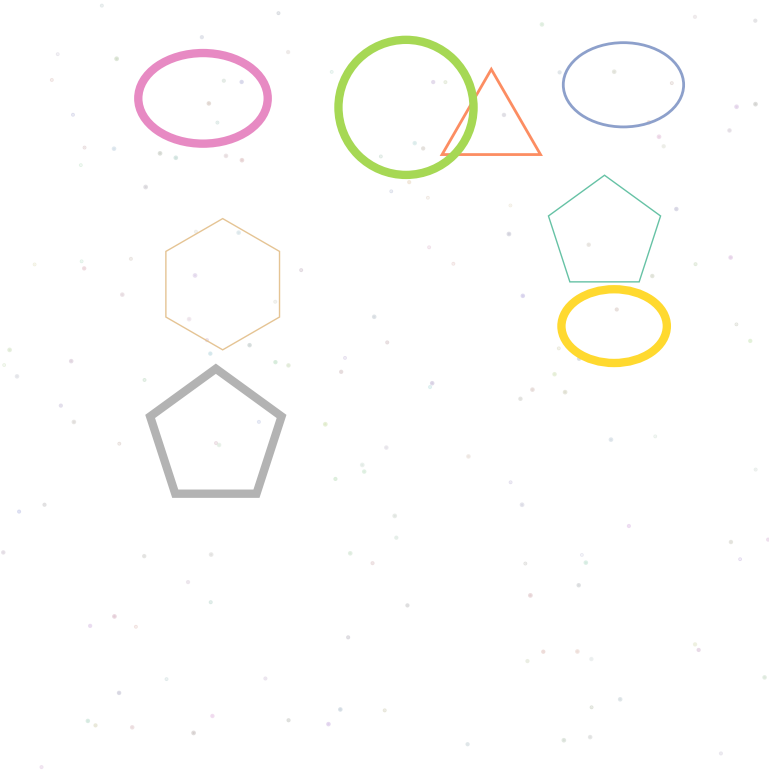[{"shape": "pentagon", "thickness": 0.5, "radius": 0.38, "center": [0.785, 0.696]}, {"shape": "triangle", "thickness": 1, "radius": 0.37, "center": [0.638, 0.836]}, {"shape": "oval", "thickness": 1, "radius": 0.39, "center": [0.81, 0.89]}, {"shape": "oval", "thickness": 3, "radius": 0.42, "center": [0.264, 0.872]}, {"shape": "circle", "thickness": 3, "radius": 0.44, "center": [0.527, 0.861]}, {"shape": "oval", "thickness": 3, "radius": 0.34, "center": [0.798, 0.576]}, {"shape": "hexagon", "thickness": 0.5, "radius": 0.43, "center": [0.289, 0.631]}, {"shape": "pentagon", "thickness": 3, "radius": 0.45, "center": [0.28, 0.431]}]